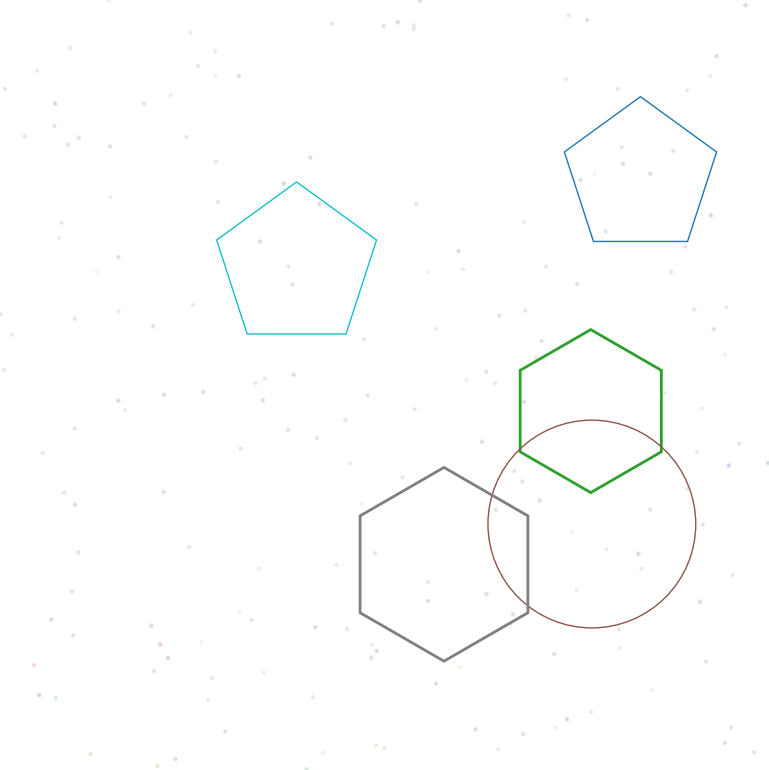[{"shape": "pentagon", "thickness": 0.5, "radius": 0.52, "center": [0.832, 0.771]}, {"shape": "hexagon", "thickness": 1, "radius": 0.53, "center": [0.767, 0.466]}, {"shape": "circle", "thickness": 0.5, "radius": 0.67, "center": [0.769, 0.319]}, {"shape": "hexagon", "thickness": 1, "radius": 0.63, "center": [0.577, 0.267]}, {"shape": "pentagon", "thickness": 0.5, "radius": 0.55, "center": [0.385, 0.655]}]